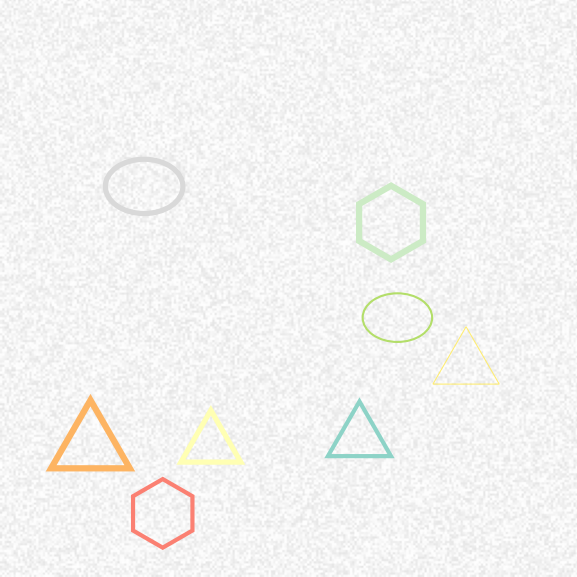[{"shape": "triangle", "thickness": 2, "radius": 0.32, "center": [0.622, 0.241]}, {"shape": "triangle", "thickness": 2.5, "radius": 0.3, "center": [0.365, 0.229]}, {"shape": "hexagon", "thickness": 2, "radius": 0.3, "center": [0.282, 0.11]}, {"shape": "triangle", "thickness": 3, "radius": 0.39, "center": [0.157, 0.228]}, {"shape": "oval", "thickness": 1, "radius": 0.3, "center": [0.688, 0.449]}, {"shape": "oval", "thickness": 2.5, "radius": 0.34, "center": [0.25, 0.676]}, {"shape": "hexagon", "thickness": 3, "radius": 0.32, "center": [0.677, 0.614]}, {"shape": "triangle", "thickness": 0.5, "radius": 0.33, "center": [0.807, 0.367]}]